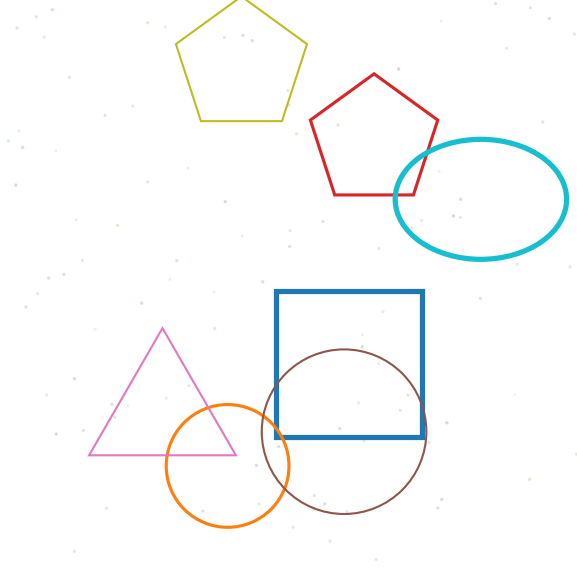[{"shape": "square", "thickness": 2.5, "radius": 0.63, "center": [0.604, 0.369]}, {"shape": "circle", "thickness": 1.5, "radius": 0.53, "center": [0.394, 0.192]}, {"shape": "pentagon", "thickness": 1.5, "radius": 0.58, "center": [0.648, 0.755]}, {"shape": "circle", "thickness": 1, "radius": 0.71, "center": [0.596, 0.252]}, {"shape": "triangle", "thickness": 1, "radius": 0.73, "center": [0.281, 0.284]}, {"shape": "pentagon", "thickness": 1, "radius": 0.6, "center": [0.418, 0.886]}, {"shape": "oval", "thickness": 2.5, "radius": 0.74, "center": [0.833, 0.654]}]